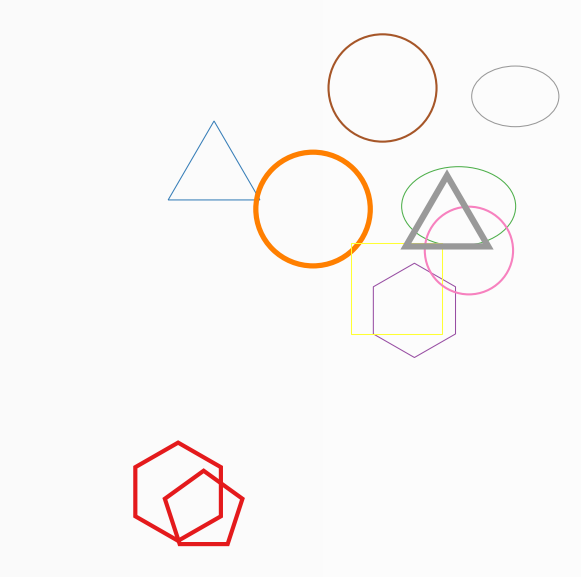[{"shape": "hexagon", "thickness": 2, "radius": 0.42, "center": [0.306, 0.148]}, {"shape": "pentagon", "thickness": 2, "radius": 0.35, "center": [0.35, 0.114]}, {"shape": "triangle", "thickness": 0.5, "radius": 0.46, "center": [0.368, 0.698]}, {"shape": "oval", "thickness": 0.5, "radius": 0.49, "center": [0.789, 0.642]}, {"shape": "hexagon", "thickness": 0.5, "radius": 0.41, "center": [0.713, 0.462]}, {"shape": "circle", "thickness": 2.5, "radius": 0.49, "center": [0.539, 0.637]}, {"shape": "square", "thickness": 0.5, "radius": 0.39, "center": [0.682, 0.5]}, {"shape": "circle", "thickness": 1, "radius": 0.46, "center": [0.658, 0.847]}, {"shape": "circle", "thickness": 1, "radius": 0.38, "center": [0.807, 0.565]}, {"shape": "oval", "thickness": 0.5, "radius": 0.38, "center": [0.887, 0.832]}, {"shape": "triangle", "thickness": 3, "radius": 0.41, "center": [0.769, 0.613]}]